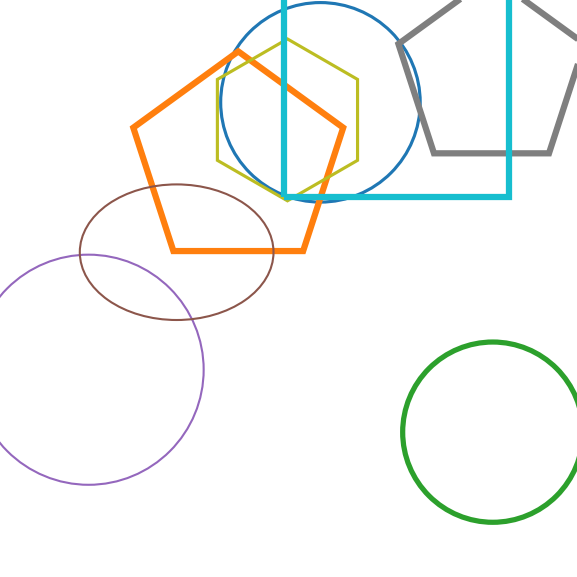[{"shape": "circle", "thickness": 1.5, "radius": 0.86, "center": [0.555, 0.822]}, {"shape": "pentagon", "thickness": 3, "radius": 0.96, "center": [0.413, 0.719]}, {"shape": "circle", "thickness": 2.5, "radius": 0.78, "center": [0.853, 0.251]}, {"shape": "circle", "thickness": 1, "radius": 1.0, "center": [0.153, 0.359]}, {"shape": "oval", "thickness": 1, "radius": 0.84, "center": [0.306, 0.562]}, {"shape": "pentagon", "thickness": 3, "radius": 0.85, "center": [0.851, 0.871]}, {"shape": "hexagon", "thickness": 1.5, "radius": 0.7, "center": [0.498, 0.792]}, {"shape": "square", "thickness": 3, "radius": 0.97, "center": [0.687, 0.853]}]